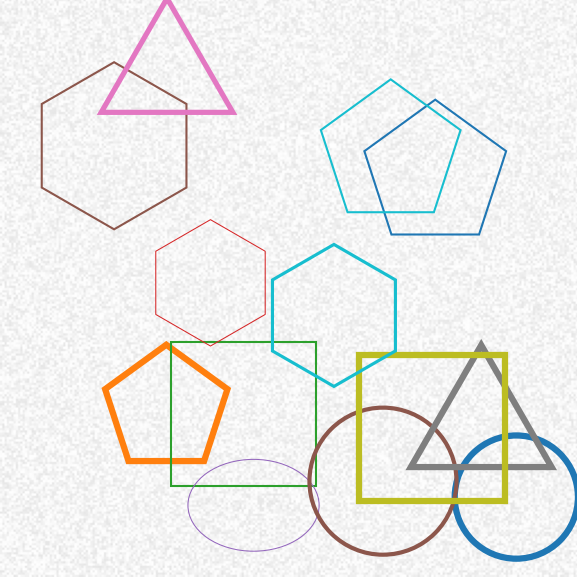[{"shape": "pentagon", "thickness": 1, "radius": 0.65, "center": [0.754, 0.697]}, {"shape": "circle", "thickness": 3, "radius": 0.53, "center": [0.894, 0.138]}, {"shape": "pentagon", "thickness": 3, "radius": 0.56, "center": [0.288, 0.291]}, {"shape": "square", "thickness": 1, "radius": 0.62, "center": [0.422, 0.282]}, {"shape": "hexagon", "thickness": 0.5, "radius": 0.55, "center": [0.364, 0.509]}, {"shape": "oval", "thickness": 0.5, "radius": 0.57, "center": [0.439, 0.124]}, {"shape": "hexagon", "thickness": 1, "radius": 0.72, "center": [0.198, 0.747]}, {"shape": "circle", "thickness": 2, "radius": 0.64, "center": [0.663, 0.166]}, {"shape": "triangle", "thickness": 2.5, "radius": 0.66, "center": [0.289, 0.87]}, {"shape": "triangle", "thickness": 3, "radius": 0.7, "center": [0.833, 0.261]}, {"shape": "square", "thickness": 3, "radius": 0.63, "center": [0.748, 0.258]}, {"shape": "hexagon", "thickness": 1.5, "radius": 0.61, "center": [0.578, 0.453]}, {"shape": "pentagon", "thickness": 1, "radius": 0.64, "center": [0.677, 0.735]}]